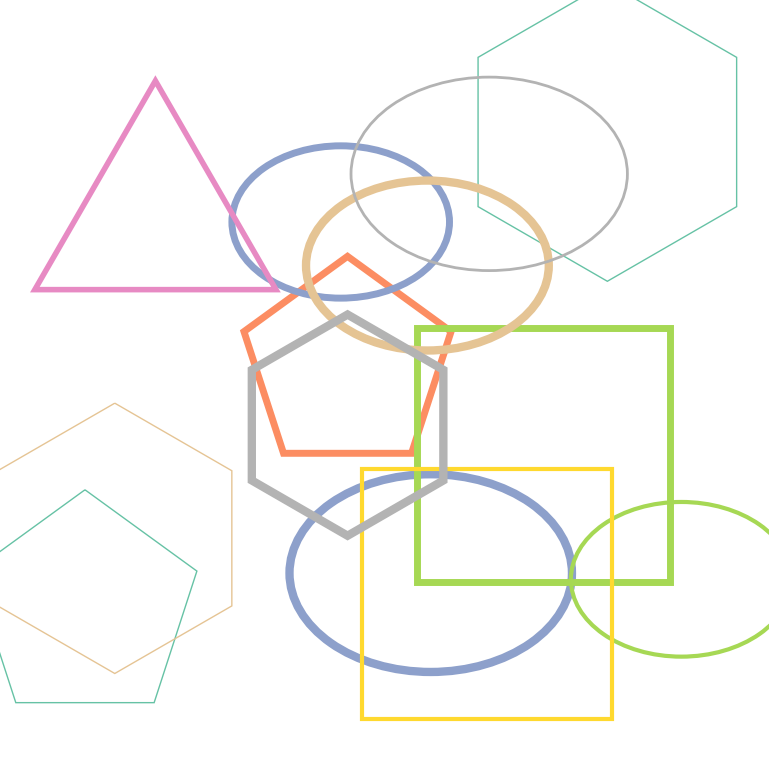[{"shape": "hexagon", "thickness": 0.5, "radius": 0.97, "center": [0.789, 0.829]}, {"shape": "pentagon", "thickness": 0.5, "radius": 0.76, "center": [0.11, 0.211]}, {"shape": "pentagon", "thickness": 2.5, "radius": 0.71, "center": [0.451, 0.526]}, {"shape": "oval", "thickness": 2.5, "radius": 0.71, "center": [0.442, 0.712]}, {"shape": "oval", "thickness": 3, "radius": 0.92, "center": [0.559, 0.256]}, {"shape": "triangle", "thickness": 2, "radius": 0.9, "center": [0.202, 0.714]}, {"shape": "square", "thickness": 2.5, "radius": 0.82, "center": [0.706, 0.409]}, {"shape": "oval", "thickness": 1.5, "radius": 0.72, "center": [0.885, 0.248]}, {"shape": "square", "thickness": 1.5, "radius": 0.81, "center": [0.633, 0.229]}, {"shape": "hexagon", "thickness": 0.5, "radius": 0.88, "center": [0.149, 0.301]}, {"shape": "oval", "thickness": 3, "radius": 0.79, "center": [0.555, 0.655]}, {"shape": "oval", "thickness": 1, "radius": 0.9, "center": [0.635, 0.774]}, {"shape": "hexagon", "thickness": 3, "radius": 0.72, "center": [0.451, 0.448]}]